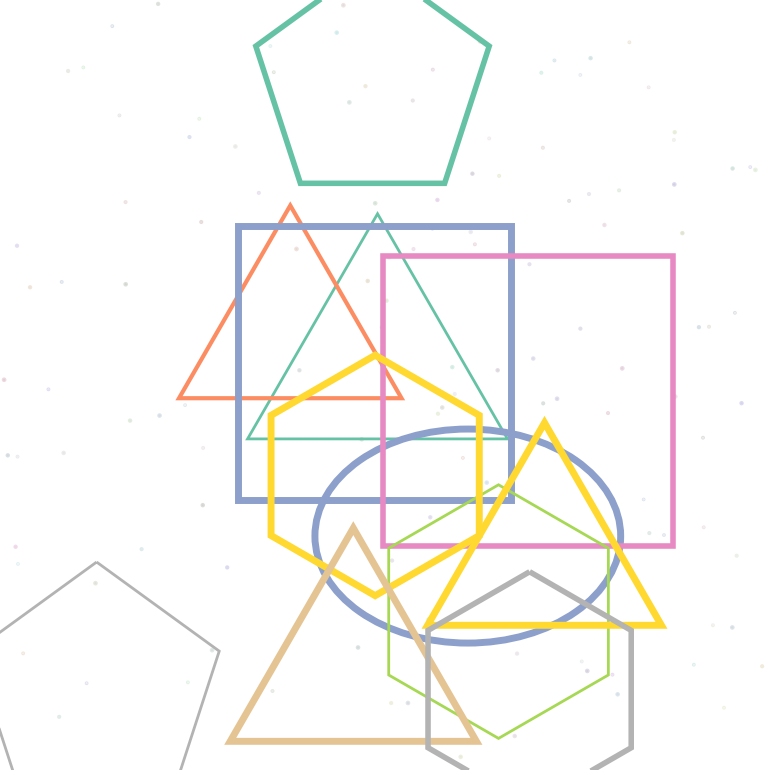[{"shape": "triangle", "thickness": 1, "radius": 0.97, "center": [0.49, 0.527]}, {"shape": "pentagon", "thickness": 2, "radius": 0.8, "center": [0.484, 0.891]}, {"shape": "triangle", "thickness": 1.5, "radius": 0.83, "center": [0.377, 0.566]}, {"shape": "square", "thickness": 2.5, "radius": 0.89, "center": [0.487, 0.529]}, {"shape": "oval", "thickness": 2.5, "radius": 0.99, "center": [0.608, 0.304]}, {"shape": "square", "thickness": 2, "radius": 0.94, "center": [0.686, 0.479]}, {"shape": "hexagon", "thickness": 1, "radius": 0.82, "center": [0.647, 0.206]}, {"shape": "triangle", "thickness": 2.5, "radius": 0.88, "center": [0.707, 0.276]}, {"shape": "hexagon", "thickness": 2.5, "radius": 0.78, "center": [0.487, 0.383]}, {"shape": "triangle", "thickness": 2.5, "radius": 0.92, "center": [0.459, 0.13]}, {"shape": "pentagon", "thickness": 1, "radius": 0.84, "center": [0.125, 0.103]}, {"shape": "hexagon", "thickness": 2, "radius": 0.76, "center": [0.688, 0.105]}]